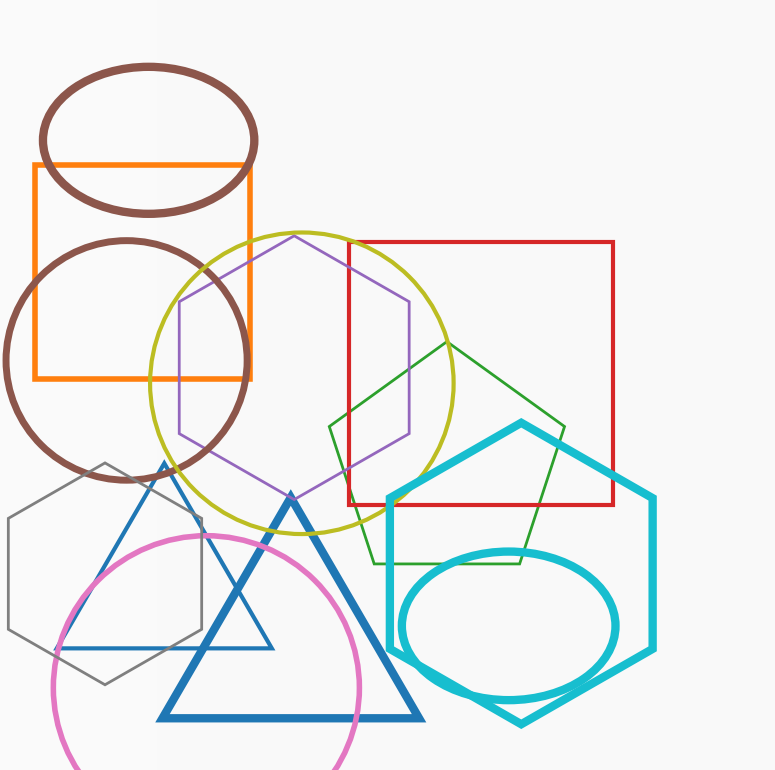[{"shape": "triangle", "thickness": 1.5, "radius": 0.8, "center": [0.212, 0.238]}, {"shape": "triangle", "thickness": 3, "radius": 0.96, "center": [0.375, 0.163]}, {"shape": "square", "thickness": 2, "radius": 0.7, "center": [0.184, 0.646]}, {"shape": "pentagon", "thickness": 1, "radius": 0.8, "center": [0.577, 0.397]}, {"shape": "square", "thickness": 1.5, "radius": 0.85, "center": [0.62, 0.515]}, {"shape": "hexagon", "thickness": 1, "radius": 0.86, "center": [0.38, 0.522]}, {"shape": "circle", "thickness": 2.5, "radius": 0.78, "center": [0.163, 0.532]}, {"shape": "oval", "thickness": 3, "radius": 0.68, "center": [0.192, 0.818]}, {"shape": "circle", "thickness": 2, "radius": 0.99, "center": [0.266, 0.107]}, {"shape": "hexagon", "thickness": 1, "radius": 0.72, "center": [0.135, 0.255]}, {"shape": "circle", "thickness": 1.5, "radius": 0.98, "center": [0.389, 0.502]}, {"shape": "oval", "thickness": 3, "radius": 0.69, "center": [0.656, 0.187]}, {"shape": "hexagon", "thickness": 3, "radius": 0.98, "center": [0.673, 0.255]}]